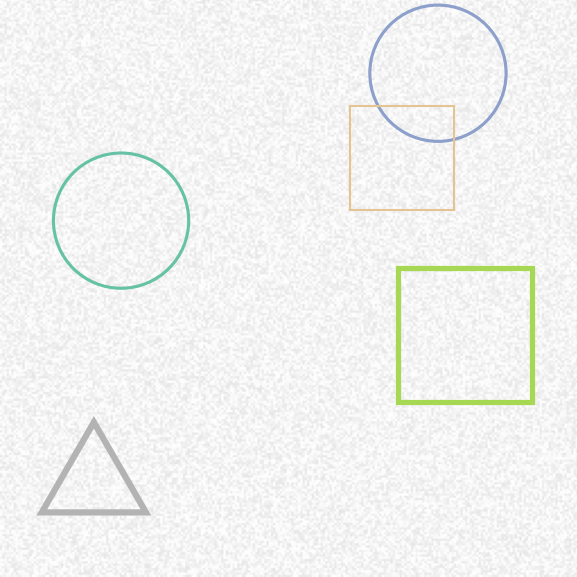[{"shape": "circle", "thickness": 1.5, "radius": 0.59, "center": [0.21, 0.617]}, {"shape": "circle", "thickness": 1.5, "radius": 0.59, "center": [0.758, 0.872]}, {"shape": "square", "thickness": 2.5, "radius": 0.58, "center": [0.805, 0.419]}, {"shape": "square", "thickness": 1, "radius": 0.45, "center": [0.696, 0.725]}, {"shape": "triangle", "thickness": 3, "radius": 0.52, "center": [0.163, 0.164]}]